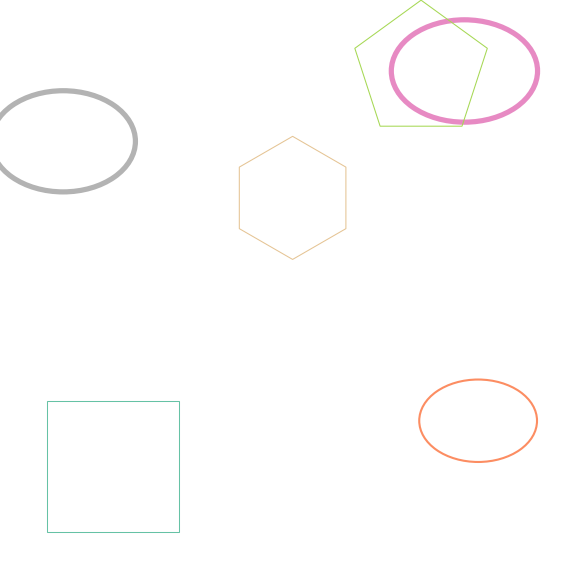[{"shape": "square", "thickness": 0.5, "radius": 0.57, "center": [0.196, 0.191]}, {"shape": "oval", "thickness": 1, "radius": 0.51, "center": [0.828, 0.271]}, {"shape": "oval", "thickness": 2.5, "radius": 0.63, "center": [0.804, 0.876]}, {"shape": "pentagon", "thickness": 0.5, "radius": 0.6, "center": [0.729, 0.878]}, {"shape": "hexagon", "thickness": 0.5, "radius": 0.53, "center": [0.507, 0.656]}, {"shape": "oval", "thickness": 2.5, "radius": 0.63, "center": [0.109, 0.754]}]